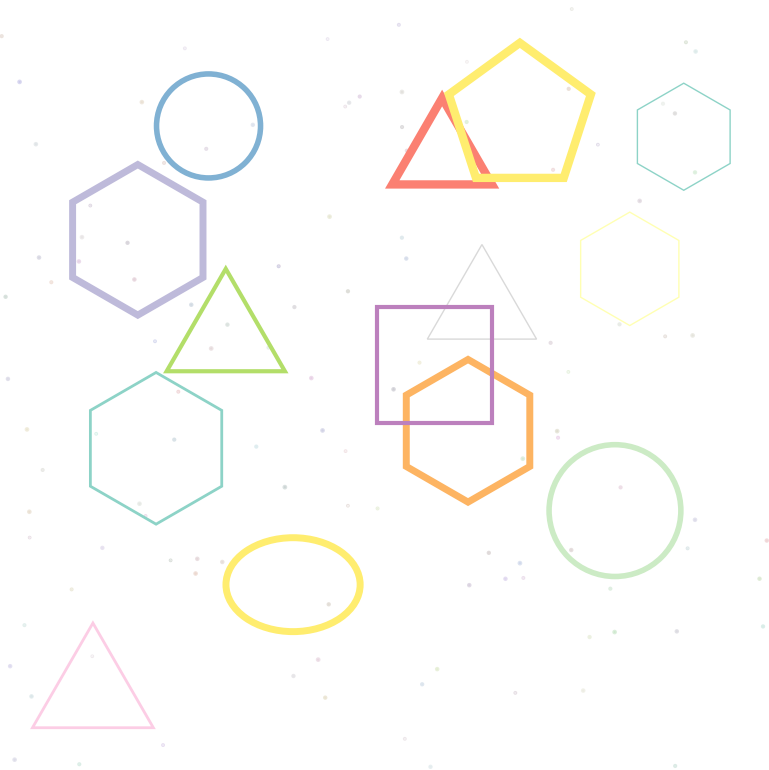[{"shape": "hexagon", "thickness": 0.5, "radius": 0.35, "center": [0.888, 0.822]}, {"shape": "hexagon", "thickness": 1, "radius": 0.49, "center": [0.203, 0.418]}, {"shape": "hexagon", "thickness": 0.5, "radius": 0.37, "center": [0.818, 0.651]}, {"shape": "hexagon", "thickness": 2.5, "radius": 0.49, "center": [0.179, 0.689]}, {"shape": "triangle", "thickness": 3, "radius": 0.37, "center": [0.574, 0.798]}, {"shape": "circle", "thickness": 2, "radius": 0.34, "center": [0.271, 0.836]}, {"shape": "hexagon", "thickness": 2.5, "radius": 0.46, "center": [0.608, 0.441]}, {"shape": "triangle", "thickness": 1.5, "radius": 0.44, "center": [0.293, 0.562]}, {"shape": "triangle", "thickness": 1, "radius": 0.45, "center": [0.121, 0.1]}, {"shape": "triangle", "thickness": 0.5, "radius": 0.41, "center": [0.626, 0.601]}, {"shape": "square", "thickness": 1.5, "radius": 0.37, "center": [0.565, 0.526]}, {"shape": "circle", "thickness": 2, "radius": 0.43, "center": [0.799, 0.337]}, {"shape": "pentagon", "thickness": 3, "radius": 0.48, "center": [0.675, 0.847]}, {"shape": "oval", "thickness": 2.5, "radius": 0.44, "center": [0.381, 0.241]}]